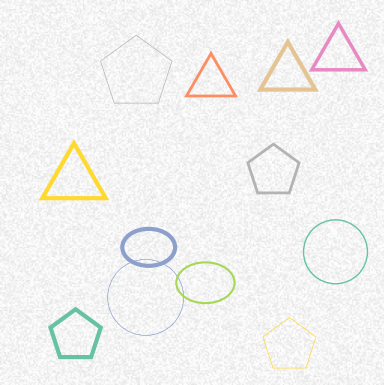[{"shape": "circle", "thickness": 1, "radius": 0.42, "center": [0.871, 0.346]}, {"shape": "pentagon", "thickness": 3, "radius": 0.34, "center": [0.196, 0.128]}, {"shape": "triangle", "thickness": 2, "radius": 0.37, "center": [0.548, 0.787]}, {"shape": "circle", "thickness": 0.5, "radius": 0.49, "center": [0.378, 0.228]}, {"shape": "oval", "thickness": 3, "radius": 0.34, "center": [0.386, 0.358]}, {"shape": "triangle", "thickness": 2.5, "radius": 0.4, "center": [0.879, 0.859]}, {"shape": "oval", "thickness": 1.5, "radius": 0.38, "center": [0.534, 0.266]}, {"shape": "triangle", "thickness": 3, "radius": 0.48, "center": [0.192, 0.533]}, {"shape": "pentagon", "thickness": 0.5, "radius": 0.36, "center": [0.752, 0.103]}, {"shape": "triangle", "thickness": 3, "radius": 0.41, "center": [0.748, 0.809]}, {"shape": "pentagon", "thickness": 2, "radius": 0.35, "center": [0.71, 0.556]}, {"shape": "pentagon", "thickness": 0.5, "radius": 0.49, "center": [0.354, 0.811]}]